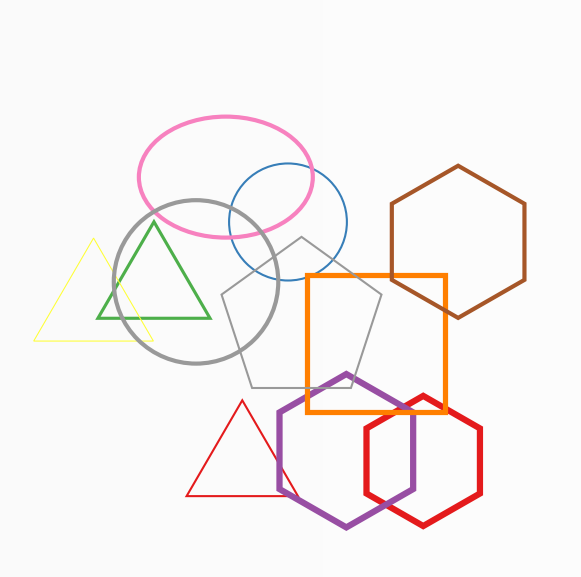[{"shape": "hexagon", "thickness": 3, "radius": 0.56, "center": [0.728, 0.201]}, {"shape": "triangle", "thickness": 1, "radius": 0.55, "center": [0.417, 0.195]}, {"shape": "circle", "thickness": 1, "radius": 0.51, "center": [0.495, 0.615]}, {"shape": "triangle", "thickness": 1.5, "radius": 0.56, "center": [0.265, 0.504]}, {"shape": "hexagon", "thickness": 3, "radius": 0.66, "center": [0.596, 0.219]}, {"shape": "square", "thickness": 2.5, "radius": 0.59, "center": [0.647, 0.404]}, {"shape": "triangle", "thickness": 0.5, "radius": 0.59, "center": [0.161, 0.468]}, {"shape": "hexagon", "thickness": 2, "radius": 0.66, "center": [0.788, 0.58]}, {"shape": "oval", "thickness": 2, "radius": 0.75, "center": [0.389, 0.692]}, {"shape": "pentagon", "thickness": 1, "radius": 0.72, "center": [0.519, 0.444]}, {"shape": "circle", "thickness": 2, "radius": 0.71, "center": [0.337, 0.511]}]